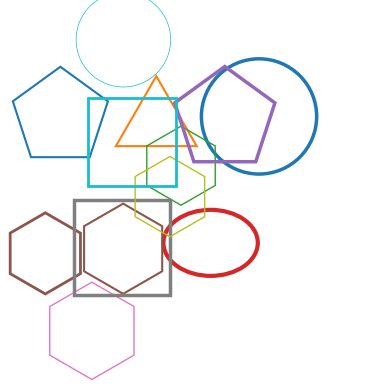[{"shape": "circle", "thickness": 2.5, "radius": 0.75, "center": [0.673, 0.698]}, {"shape": "pentagon", "thickness": 1.5, "radius": 0.65, "center": [0.157, 0.697]}, {"shape": "triangle", "thickness": 1.5, "radius": 0.61, "center": [0.406, 0.681]}, {"shape": "hexagon", "thickness": 1, "radius": 0.51, "center": [0.47, 0.57]}, {"shape": "oval", "thickness": 3, "radius": 0.61, "center": [0.547, 0.369]}, {"shape": "pentagon", "thickness": 2.5, "radius": 0.68, "center": [0.584, 0.691]}, {"shape": "hexagon", "thickness": 2, "radius": 0.53, "center": [0.118, 0.342]}, {"shape": "hexagon", "thickness": 1.5, "radius": 0.59, "center": [0.32, 0.354]}, {"shape": "hexagon", "thickness": 1, "radius": 0.63, "center": [0.239, 0.141]}, {"shape": "square", "thickness": 2.5, "radius": 0.62, "center": [0.317, 0.357]}, {"shape": "hexagon", "thickness": 1, "radius": 0.52, "center": [0.441, 0.489]}, {"shape": "square", "thickness": 2, "radius": 0.57, "center": [0.342, 0.632]}, {"shape": "circle", "thickness": 0.5, "radius": 0.61, "center": [0.32, 0.897]}]